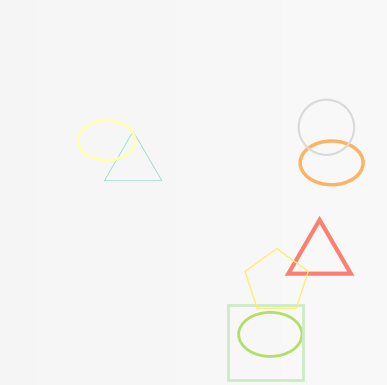[{"shape": "triangle", "thickness": 0.5, "radius": 0.43, "center": [0.344, 0.573]}, {"shape": "oval", "thickness": 2, "radius": 0.37, "center": [0.275, 0.635]}, {"shape": "triangle", "thickness": 3, "radius": 0.47, "center": [0.825, 0.336]}, {"shape": "oval", "thickness": 2.5, "radius": 0.41, "center": [0.856, 0.577]}, {"shape": "oval", "thickness": 2, "radius": 0.41, "center": [0.698, 0.131]}, {"shape": "circle", "thickness": 1.5, "radius": 0.36, "center": [0.842, 0.669]}, {"shape": "square", "thickness": 2, "radius": 0.48, "center": [0.685, 0.11]}, {"shape": "pentagon", "thickness": 1, "radius": 0.43, "center": [0.714, 0.269]}]